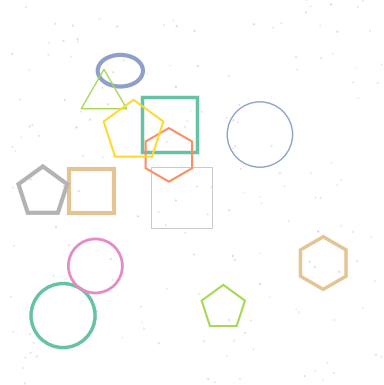[{"shape": "circle", "thickness": 2.5, "radius": 0.42, "center": [0.164, 0.18]}, {"shape": "square", "thickness": 2.5, "radius": 0.36, "center": [0.44, 0.676]}, {"shape": "hexagon", "thickness": 1.5, "radius": 0.35, "center": [0.439, 0.598]}, {"shape": "oval", "thickness": 3, "radius": 0.29, "center": [0.313, 0.816]}, {"shape": "circle", "thickness": 1, "radius": 0.42, "center": [0.675, 0.651]}, {"shape": "circle", "thickness": 2, "radius": 0.35, "center": [0.248, 0.309]}, {"shape": "triangle", "thickness": 1, "radius": 0.34, "center": [0.27, 0.752]}, {"shape": "pentagon", "thickness": 1.5, "radius": 0.3, "center": [0.58, 0.201]}, {"shape": "pentagon", "thickness": 1.5, "radius": 0.41, "center": [0.347, 0.659]}, {"shape": "square", "thickness": 3, "radius": 0.29, "center": [0.237, 0.504]}, {"shape": "hexagon", "thickness": 2.5, "radius": 0.34, "center": [0.84, 0.317]}, {"shape": "pentagon", "thickness": 3, "radius": 0.33, "center": [0.111, 0.501]}, {"shape": "square", "thickness": 0.5, "radius": 0.4, "center": [0.473, 0.487]}]